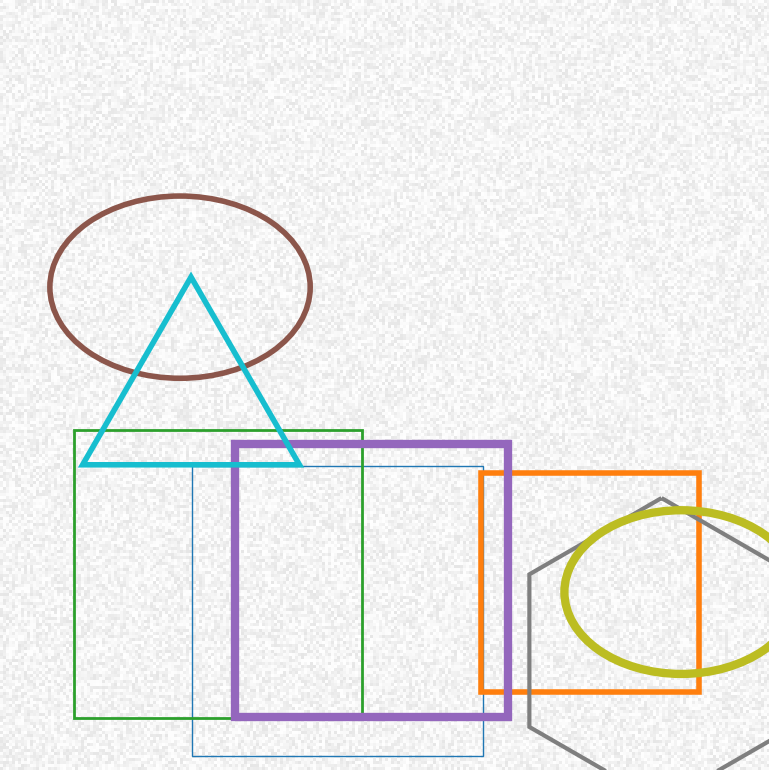[{"shape": "square", "thickness": 0.5, "radius": 0.94, "center": [0.438, 0.206]}, {"shape": "square", "thickness": 2, "radius": 0.71, "center": [0.766, 0.244]}, {"shape": "square", "thickness": 1, "radius": 0.94, "center": [0.283, 0.255]}, {"shape": "square", "thickness": 3, "radius": 0.89, "center": [0.482, 0.247]}, {"shape": "oval", "thickness": 2, "radius": 0.85, "center": [0.234, 0.627]}, {"shape": "hexagon", "thickness": 1.5, "radius": 0.99, "center": [0.859, 0.155]}, {"shape": "oval", "thickness": 3, "radius": 0.76, "center": [0.885, 0.231]}, {"shape": "triangle", "thickness": 2, "radius": 0.81, "center": [0.248, 0.478]}]